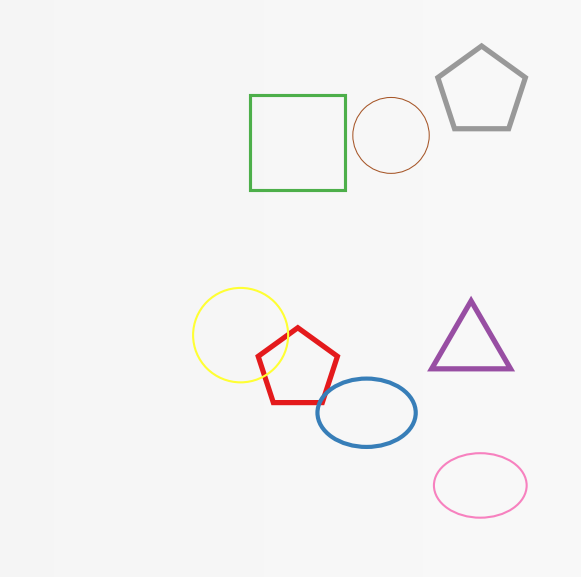[{"shape": "pentagon", "thickness": 2.5, "radius": 0.36, "center": [0.512, 0.36]}, {"shape": "oval", "thickness": 2, "radius": 0.42, "center": [0.631, 0.284]}, {"shape": "square", "thickness": 1.5, "radius": 0.41, "center": [0.512, 0.752]}, {"shape": "triangle", "thickness": 2.5, "radius": 0.39, "center": [0.81, 0.4]}, {"shape": "circle", "thickness": 1, "radius": 0.41, "center": [0.414, 0.419]}, {"shape": "circle", "thickness": 0.5, "radius": 0.33, "center": [0.673, 0.765]}, {"shape": "oval", "thickness": 1, "radius": 0.4, "center": [0.826, 0.159]}, {"shape": "pentagon", "thickness": 2.5, "radius": 0.4, "center": [0.829, 0.84]}]